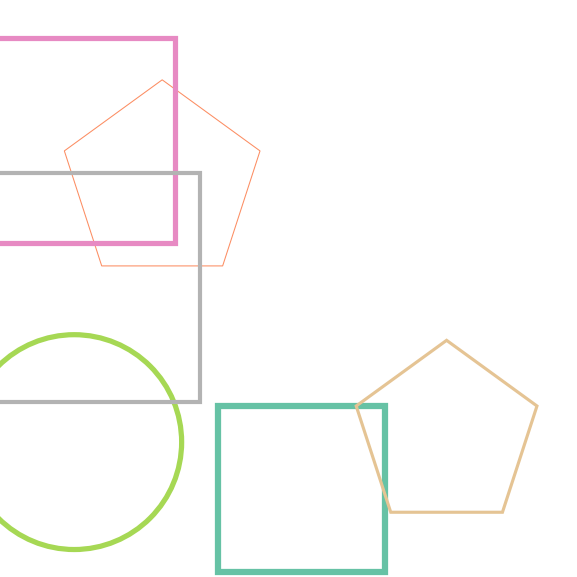[{"shape": "square", "thickness": 3, "radius": 0.72, "center": [0.522, 0.152]}, {"shape": "pentagon", "thickness": 0.5, "radius": 0.89, "center": [0.281, 0.683]}, {"shape": "square", "thickness": 2.5, "radius": 0.89, "center": [0.126, 0.756]}, {"shape": "circle", "thickness": 2.5, "radius": 0.93, "center": [0.129, 0.234]}, {"shape": "pentagon", "thickness": 1.5, "radius": 0.82, "center": [0.773, 0.245]}, {"shape": "square", "thickness": 2, "radius": 0.99, "center": [0.148, 0.502]}]